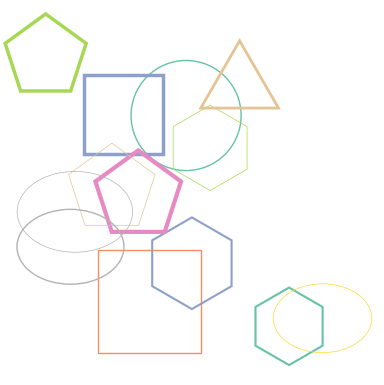[{"shape": "circle", "thickness": 1, "radius": 0.71, "center": [0.483, 0.7]}, {"shape": "hexagon", "thickness": 1.5, "radius": 0.5, "center": [0.751, 0.152]}, {"shape": "square", "thickness": 1, "radius": 0.67, "center": [0.388, 0.216]}, {"shape": "hexagon", "thickness": 1.5, "radius": 0.6, "center": [0.498, 0.316]}, {"shape": "square", "thickness": 2.5, "radius": 0.51, "center": [0.321, 0.702]}, {"shape": "pentagon", "thickness": 3, "radius": 0.58, "center": [0.359, 0.492]}, {"shape": "pentagon", "thickness": 2.5, "radius": 0.55, "center": [0.119, 0.853]}, {"shape": "hexagon", "thickness": 0.5, "radius": 0.55, "center": [0.546, 0.616]}, {"shape": "oval", "thickness": 0.5, "radius": 0.64, "center": [0.838, 0.173]}, {"shape": "triangle", "thickness": 2, "radius": 0.58, "center": [0.622, 0.778]}, {"shape": "pentagon", "thickness": 0.5, "radius": 0.59, "center": [0.29, 0.51]}, {"shape": "oval", "thickness": 1, "radius": 0.69, "center": [0.183, 0.359]}, {"shape": "oval", "thickness": 0.5, "radius": 0.75, "center": [0.194, 0.45]}]